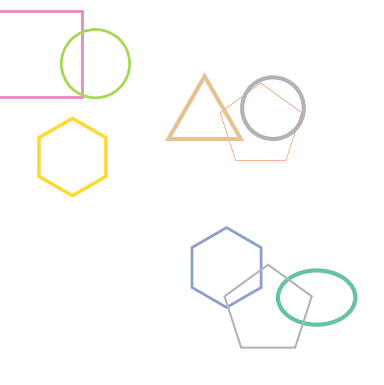[{"shape": "oval", "thickness": 3, "radius": 0.5, "center": [0.823, 0.227]}, {"shape": "pentagon", "thickness": 0.5, "radius": 0.56, "center": [0.677, 0.673]}, {"shape": "hexagon", "thickness": 2, "radius": 0.52, "center": [0.588, 0.305]}, {"shape": "square", "thickness": 2, "radius": 0.56, "center": [0.102, 0.859]}, {"shape": "circle", "thickness": 2, "radius": 0.44, "center": [0.248, 0.835]}, {"shape": "hexagon", "thickness": 2.5, "radius": 0.5, "center": [0.188, 0.592]}, {"shape": "triangle", "thickness": 3, "radius": 0.54, "center": [0.532, 0.693]}, {"shape": "pentagon", "thickness": 1.5, "radius": 0.6, "center": [0.696, 0.193]}, {"shape": "circle", "thickness": 3, "radius": 0.4, "center": [0.709, 0.719]}]